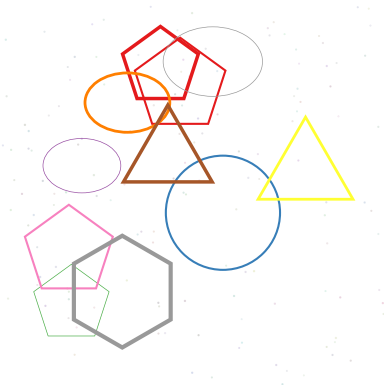[{"shape": "pentagon", "thickness": 2.5, "radius": 0.52, "center": [0.417, 0.828]}, {"shape": "pentagon", "thickness": 1.5, "radius": 0.62, "center": [0.468, 0.778]}, {"shape": "circle", "thickness": 1.5, "radius": 0.74, "center": [0.579, 0.447]}, {"shape": "pentagon", "thickness": 0.5, "radius": 0.51, "center": [0.185, 0.211]}, {"shape": "oval", "thickness": 0.5, "radius": 0.51, "center": [0.213, 0.57]}, {"shape": "oval", "thickness": 2, "radius": 0.55, "center": [0.331, 0.733]}, {"shape": "triangle", "thickness": 2, "radius": 0.71, "center": [0.794, 0.554]}, {"shape": "triangle", "thickness": 2.5, "radius": 0.67, "center": [0.436, 0.594]}, {"shape": "pentagon", "thickness": 1.5, "radius": 0.6, "center": [0.179, 0.348]}, {"shape": "hexagon", "thickness": 3, "radius": 0.73, "center": [0.318, 0.243]}, {"shape": "oval", "thickness": 0.5, "radius": 0.65, "center": [0.553, 0.84]}]